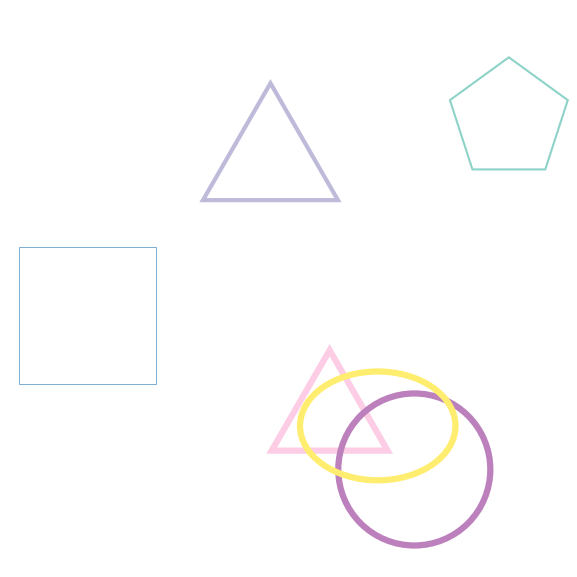[{"shape": "pentagon", "thickness": 1, "radius": 0.54, "center": [0.881, 0.793]}, {"shape": "triangle", "thickness": 2, "radius": 0.67, "center": [0.468, 0.72]}, {"shape": "square", "thickness": 0.5, "radius": 0.59, "center": [0.151, 0.452]}, {"shape": "triangle", "thickness": 3, "radius": 0.58, "center": [0.571, 0.277]}, {"shape": "circle", "thickness": 3, "radius": 0.66, "center": [0.717, 0.186]}, {"shape": "oval", "thickness": 3, "radius": 0.67, "center": [0.654, 0.262]}]